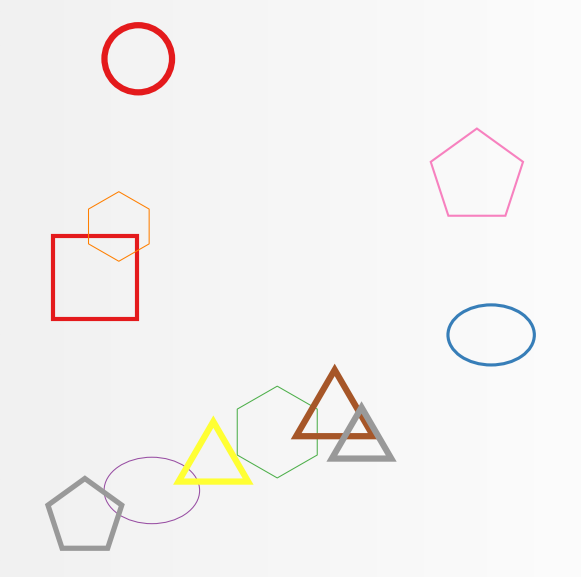[{"shape": "circle", "thickness": 3, "radius": 0.29, "center": [0.238, 0.897]}, {"shape": "square", "thickness": 2, "radius": 0.36, "center": [0.164, 0.518]}, {"shape": "oval", "thickness": 1.5, "radius": 0.37, "center": [0.845, 0.419]}, {"shape": "hexagon", "thickness": 0.5, "radius": 0.4, "center": [0.477, 0.251]}, {"shape": "oval", "thickness": 0.5, "radius": 0.41, "center": [0.261, 0.15]}, {"shape": "hexagon", "thickness": 0.5, "radius": 0.3, "center": [0.204, 0.607]}, {"shape": "triangle", "thickness": 3, "radius": 0.35, "center": [0.367, 0.2]}, {"shape": "triangle", "thickness": 3, "radius": 0.38, "center": [0.576, 0.282]}, {"shape": "pentagon", "thickness": 1, "radius": 0.42, "center": [0.82, 0.693]}, {"shape": "triangle", "thickness": 3, "radius": 0.3, "center": [0.622, 0.235]}, {"shape": "pentagon", "thickness": 2.5, "radius": 0.33, "center": [0.146, 0.104]}]